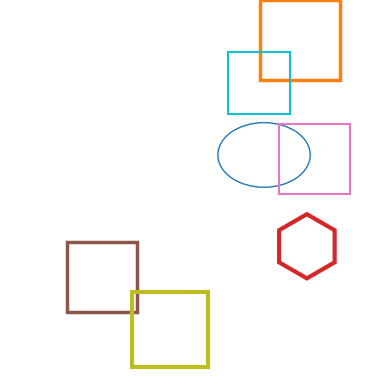[{"shape": "oval", "thickness": 1, "radius": 0.6, "center": [0.686, 0.598]}, {"shape": "square", "thickness": 2.5, "radius": 0.52, "center": [0.78, 0.896]}, {"shape": "hexagon", "thickness": 3, "radius": 0.42, "center": [0.797, 0.36]}, {"shape": "square", "thickness": 2.5, "radius": 0.45, "center": [0.264, 0.281]}, {"shape": "square", "thickness": 1.5, "radius": 0.46, "center": [0.817, 0.588]}, {"shape": "square", "thickness": 3, "radius": 0.49, "center": [0.441, 0.144]}, {"shape": "square", "thickness": 1.5, "radius": 0.4, "center": [0.672, 0.785]}]